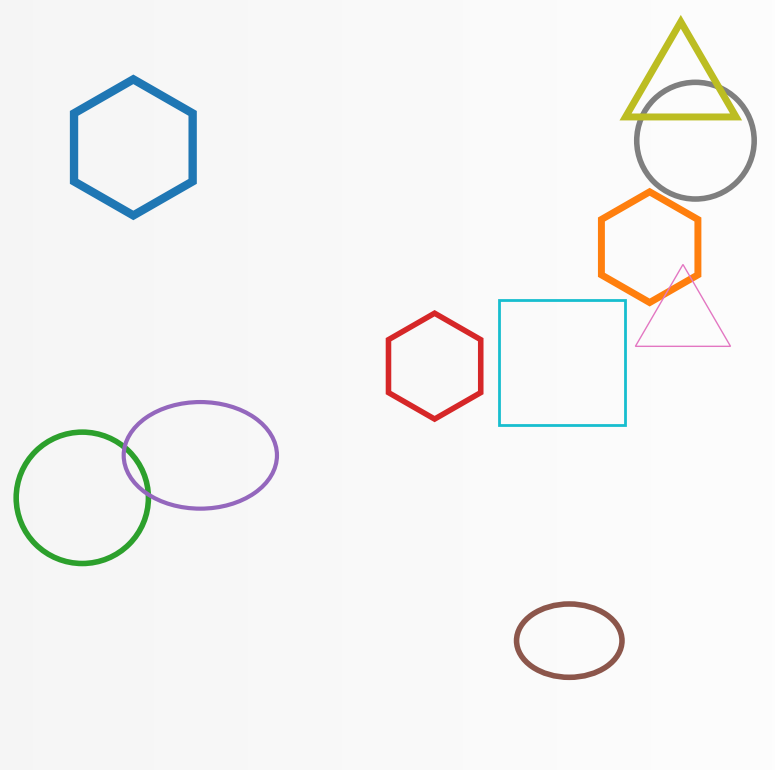[{"shape": "hexagon", "thickness": 3, "radius": 0.44, "center": [0.172, 0.809]}, {"shape": "hexagon", "thickness": 2.5, "radius": 0.36, "center": [0.838, 0.679]}, {"shape": "circle", "thickness": 2, "radius": 0.43, "center": [0.106, 0.353]}, {"shape": "hexagon", "thickness": 2, "radius": 0.34, "center": [0.561, 0.525]}, {"shape": "oval", "thickness": 1.5, "radius": 0.49, "center": [0.258, 0.409]}, {"shape": "oval", "thickness": 2, "radius": 0.34, "center": [0.735, 0.168]}, {"shape": "triangle", "thickness": 0.5, "radius": 0.35, "center": [0.881, 0.586]}, {"shape": "circle", "thickness": 2, "radius": 0.38, "center": [0.897, 0.817]}, {"shape": "triangle", "thickness": 2.5, "radius": 0.41, "center": [0.878, 0.889]}, {"shape": "square", "thickness": 1, "radius": 0.41, "center": [0.726, 0.529]}]